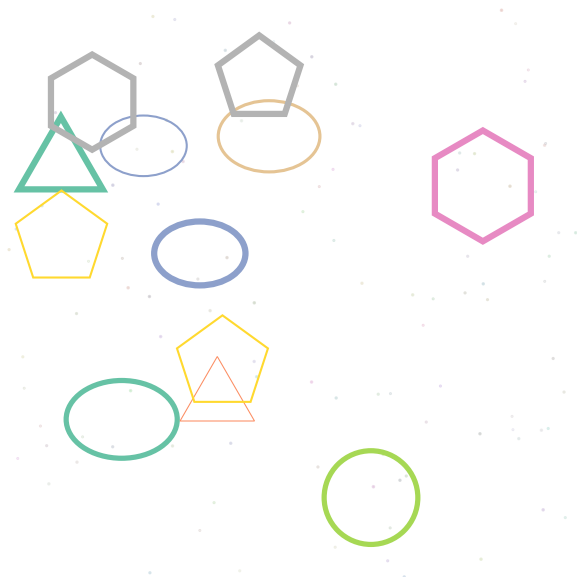[{"shape": "oval", "thickness": 2.5, "radius": 0.48, "center": [0.211, 0.273]}, {"shape": "triangle", "thickness": 3, "radius": 0.42, "center": [0.105, 0.713]}, {"shape": "triangle", "thickness": 0.5, "radius": 0.37, "center": [0.376, 0.307]}, {"shape": "oval", "thickness": 3, "radius": 0.4, "center": [0.346, 0.56]}, {"shape": "oval", "thickness": 1, "radius": 0.37, "center": [0.248, 0.747]}, {"shape": "hexagon", "thickness": 3, "radius": 0.48, "center": [0.836, 0.677]}, {"shape": "circle", "thickness": 2.5, "radius": 0.41, "center": [0.642, 0.138]}, {"shape": "pentagon", "thickness": 1, "radius": 0.42, "center": [0.106, 0.586]}, {"shape": "pentagon", "thickness": 1, "radius": 0.41, "center": [0.385, 0.37]}, {"shape": "oval", "thickness": 1.5, "radius": 0.44, "center": [0.466, 0.763]}, {"shape": "pentagon", "thickness": 3, "radius": 0.38, "center": [0.449, 0.863]}, {"shape": "hexagon", "thickness": 3, "radius": 0.41, "center": [0.16, 0.822]}]